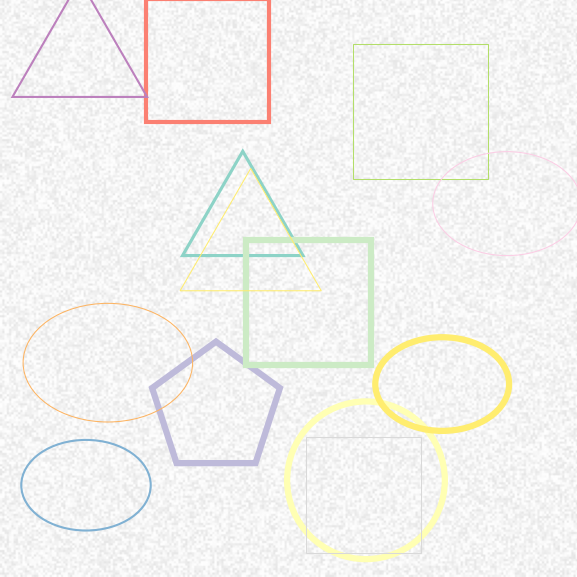[{"shape": "triangle", "thickness": 1.5, "radius": 0.6, "center": [0.42, 0.617]}, {"shape": "circle", "thickness": 3, "radius": 0.68, "center": [0.634, 0.167]}, {"shape": "pentagon", "thickness": 3, "radius": 0.58, "center": [0.374, 0.291]}, {"shape": "square", "thickness": 2, "radius": 0.53, "center": [0.359, 0.894]}, {"shape": "oval", "thickness": 1, "radius": 0.56, "center": [0.149, 0.159]}, {"shape": "oval", "thickness": 0.5, "radius": 0.73, "center": [0.187, 0.371]}, {"shape": "square", "thickness": 0.5, "radius": 0.58, "center": [0.727, 0.806]}, {"shape": "oval", "thickness": 0.5, "radius": 0.64, "center": [0.878, 0.647]}, {"shape": "square", "thickness": 0.5, "radius": 0.5, "center": [0.629, 0.142]}, {"shape": "triangle", "thickness": 1, "radius": 0.67, "center": [0.138, 0.899]}, {"shape": "square", "thickness": 3, "radius": 0.54, "center": [0.534, 0.476]}, {"shape": "oval", "thickness": 3, "radius": 0.58, "center": [0.766, 0.334]}, {"shape": "triangle", "thickness": 0.5, "radius": 0.71, "center": [0.434, 0.566]}]